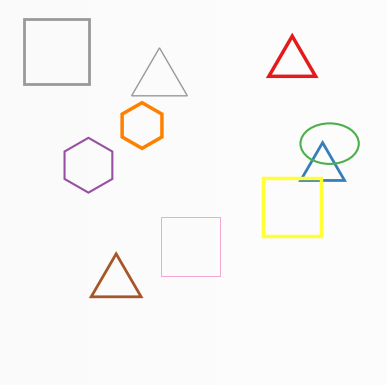[{"shape": "triangle", "thickness": 2.5, "radius": 0.35, "center": [0.754, 0.837]}, {"shape": "triangle", "thickness": 2, "radius": 0.33, "center": [0.833, 0.564]}, {"shape": "oval", "thickness": 1.5, "radius": 0.38, "center": [0.851, 0.627]}, {"shape": "hexagon", "thickness": 1.5, "radius": 0.36, "center": [0.228, 0.571]}, {"shape": "hexagon", "thickness": 2.5, "radius": 0.3, "center": [0.367, 0.674]}, {"shape": "square", "thickness": 2.5, "radius": 0.38, "center": [0.754, 0.462]}, {"shape": "triangle", "thickness": 2, "radius": 0.37, "center": [0.3, 0.266]}, {"shape": "square", "thickness": 0.5, "radius": 0.38, "center": [0.492, 0.36]}, {"shape": "square", "thickness": 2, "radius": 0.42, "center": [0.146, 0.865]}, {"shape": "triangle", "thickness": 1, "radius": 0.42, "center": [0.412, 0.793]}]